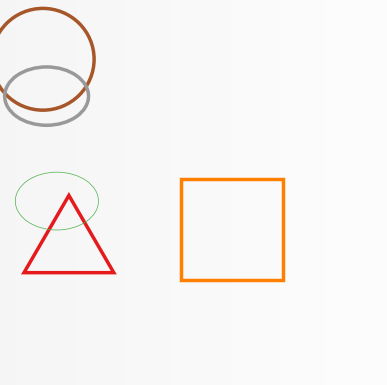[{"shape": "triangle", "thickness": 2.5, "radius": 0.67, "center": [0.178, 0.359]}, {"shape": "oval", "thickness": 0.5, "radius": 0.54, "center": [0.147, 0.478]}, {"shape": "square", "thickness": 2.5, "radius": 0.65, "center": [0.599, 0.404]}, {"shape": "circle", "thickness": 2.5, "radius": 0.66, "center": [0.111, 0.846]}, {"shape": "oval", "thickness": 2.5, "radius": 0.54, "center": [0.12, 0.75]}]